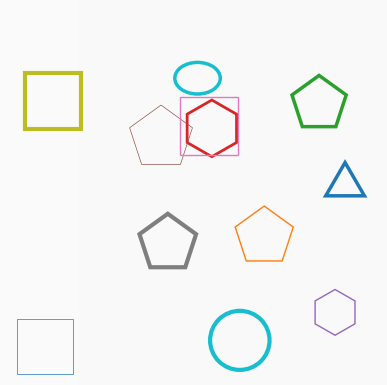[{"shape": "square", "thickness": 0.5, "radius": 0.36, "center": [0.116, 0.101]}, {"shape": "triangle", "thickness": 2.5, "radius": 0.29, "center": [0.891, 0.52]}, {"shape": "pentagon", "thickness": 1, "radius": 0.39, "center": [0.682, 0.386]}, {"shape": "pentagon", "thickness": 2.5, "radius": 0.37, "center": [0.823, 0.731]}, {"shape": "hexagon", "thickness": 2, "radius": 0.37, "center": [0.547, 0.667]}, {"shape": "hexagon", "thickness": 1, "radius": 0.3, "center": [0.865, 0.189]}, {"shape": "pentagon", "thickness": 0.5, "radius": 0.43, "center": [0.416, 0.642]}, {"shape": "square", "thickness": 1, "radius": 0.37, "center": [0.539, 0.673]}, {"shape": "pentagon", "thickness": 3, "radius": 0.38, "center": [0.433, 0.368]}, {"shape": "square", "thickness": 3, "radius": 0.37, "center": [0.137, 0.738]}, {"shape": "circle", "thickness": 3, "radius": 0.38, "center": [0.619, 0.116]}, {"shape": "oval", "thickness": 2.5, "radius": 0.29, "center": [0.51, 0.797]}]